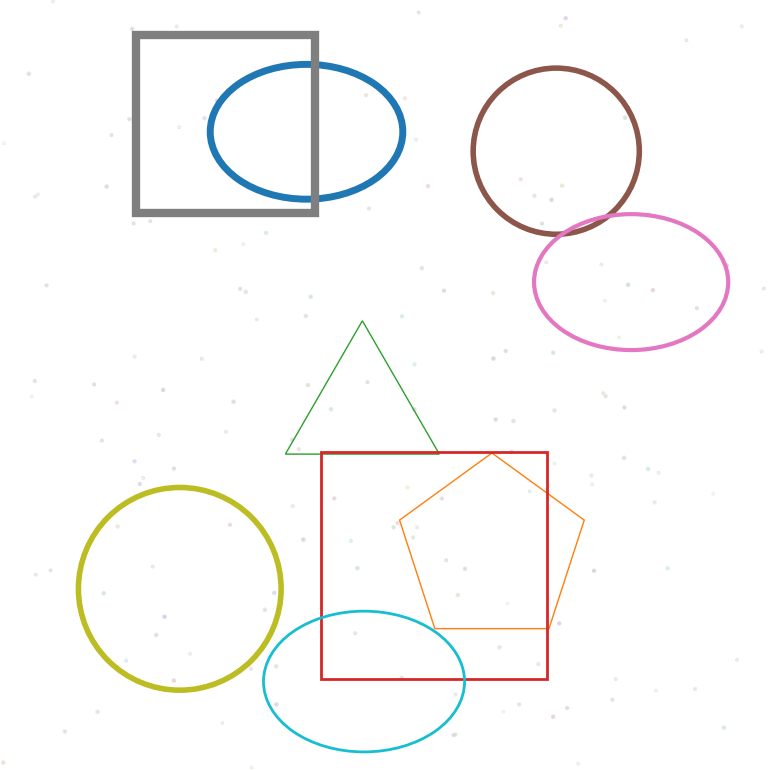[{"shape": "oval", "thickness": 2.5, "radius": 0.63, "center": [0.398, 0.829]}, {"shape": "pentagon", "thickness": 0.5, "radius": 0.63, "center": [0.639, 0.286]}, {"shape": "triangle", "thickness": 0.5, "radius": 0.58, "center": [0.471, 0.468]}, {"shape": "square", "thickness": 1, "radius": 0.74, "center": [0.564, 0.265]}, {"shape": "circle", "thickness": 2, "radius": 0.54, "center": [0.722, 0.804]}, {"shape": "oval", "thickness": 1.5, "radius": 0.63, "center": [0.82, 0.634]}, {"shape": "square", "thickness": 3, "radius": 0.58, "center": [0.293, 0.839]}, {"shape": "circle", "thickness": 2, "radius": 0.66, "center": [0.233, 0.235]}, {"shape": "oval", "thickness": 1, "radius": 0.65, "center": [0.473, 0.115]}]